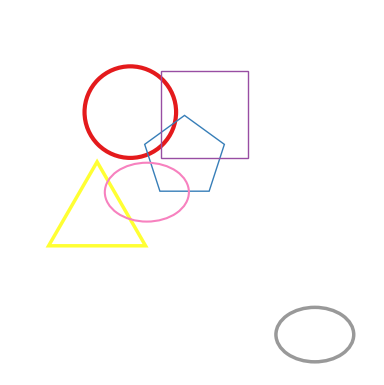[{"shape": "circle", "thickness": 3, "radius": 0.59, "center": [0.338, 0.709]}, {"shape": "pentagon", "thickness": 1, "radius": 0.54, "center": [0.479, 0.591]}, {"shape": "square", "thickness": 1, "radius": 0.56, "center": [0.531, 0.702]}, {"shape": "triangle", "thickness": 2.5, "radius": 0.73, "center": [0.252, 0.434]}, {"shape": "oval", "thickness": 1.5, "radius": 0.55, "center": [0.381, 0.501]}, {"shape": "oval", "thickness": 2.5, "radius": 0.51, "center": [0.818, 0.131]}]